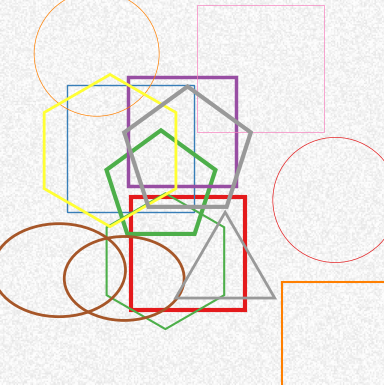[{"shape": "circle", "thickness": 0.5, "radius": 0.81, "center": [0.871, 0.481]}, {"shape": "square", "thickness": 3, "radius": 0.74, "center": [0.489, 0.341]}, {"shape": "square", "thickness": 1, "radius": 0.83, "center": [0.338, 0.615]}, {"shape": "pentagon", "thickness": 3, "radius": 0.74, "center": [0.418, 0.513]}, {"shape": "hexagon", "thickness": 1.5, "radius": 0.88, "center": [0.43, 0.322]}, {"shape": "square", "thickness": 2.5, "radius": 0.71, "center": [0.472, 0.658]}, {"shape": "circle", "thickness": 0.5, "radius": 0.81, "center": [0.251, 0.86]}, {"shape": "square", "thickness": 1.5, "radius": 0.72, "center": [0.876, 0.124]}, {"shape": "hexagon", "thickness": 2, "radius": 0.99, "center": [0.286, 0.609]}, {"shape": "oval", "thickness": 2, "radius": 0.86, "center": [0.153, 0.298]}, {"shape": "oval", "thickness": 2, "radius": 0.78, "center": [0.323, 0.277]}, {"shape": "square", "thickness": 0.5, "radius": 0.83, "center": [0.677, 0.822]}, {"shape": "pentagon", "thickness": 3, "radius": 0.86, "center": [0.487, 0.603]}, {"shape": "triangle", "thickness": 2, "radius": 0.74, "center": [0.585, 0.3]}]